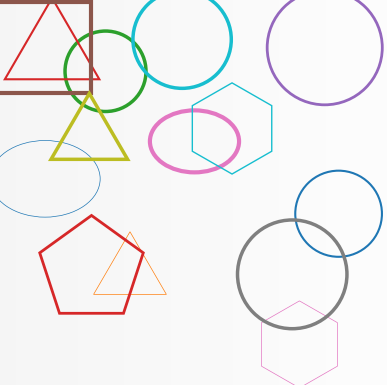[{"shape": "circle", "thickness": 1.5, "radius": 0.56, "center": [0.874, 0.445]}, {"shape": "oval", "thickness": 0.5, "radius": 0.71, "center": [0.116, 0.536]}, {"shape": "triangle", "thickness": 0.5, "radius": 0.54, "center": [0.335, 0.29]}, {"shape": "circle", "thickness": 2.5, "radius": 0.52, "center": [0.272, 0.815]}, {"shape": "triangle", "thickness": 1.5, "radius": 0.7, "center": [0.134, 0.864]}, {"shape": "pentagon", "thickness": 2, "radius": 0.7, "center": [0.236, 0.3]}, {"shape": "circle", "thickness": 2, "radius": 0.74, "center": [0.838, 0.876]}, {"shape": "square", "thickness": 3, "radius": 0.6, "center": [0.115, 0.876]}, {"shape": "oval", "thickness": 3, "radius": 0.58, "center": [0.502, 0.633]}, {"shape": "hexagon", "thickness": 0.5, "radius": 0.57, "center": [0.773, 0.105]}, {"shape": "circle", "thickness": 2.5, "radius": 0.71, "center": [0.754, 0.287]}, {"shape": "triangle", "thickness": 2.5, "radius": 0.57, "center": [0.23, 0.643]}, {"shape": "hexagon", "thickness": 1, "radius": 0.59, "center": [0.599, 0.666]}, {"shape": "circle", "thickness": 2.5, "radius": 0.63, "center": [0.47, 0.897]}]